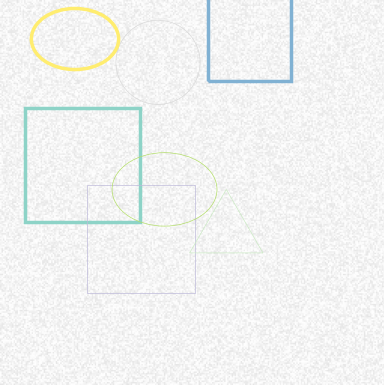[{"shape": "square", "thickness": 2.5, "radius": 0.74, "center": [0.214, 0.572]}, {"shape": "square", "thickness": 0.5, "radius": 0.7, "center": [0.367, 0.38]}, {"shape": "square", "thickness": 2.5, "radius": 0.54, "center": [0.648, 0.898]}, {"shape": "oval", "thickness": 0.5, "radius": 0.68, "center": [0.427, 0.508]}, {"shape": "circle", "thickness": 0.5, "radius": 0.55, "center": [0.41, 0.838]}, {"shape": "triangle", "thickness": 0.5, "radius": 0.55, "center": [0.588, 0.398]}, {"shape": "oval", "thickness": 2.5, "radius": 0.57, "center": [0.195, 0.899]}]